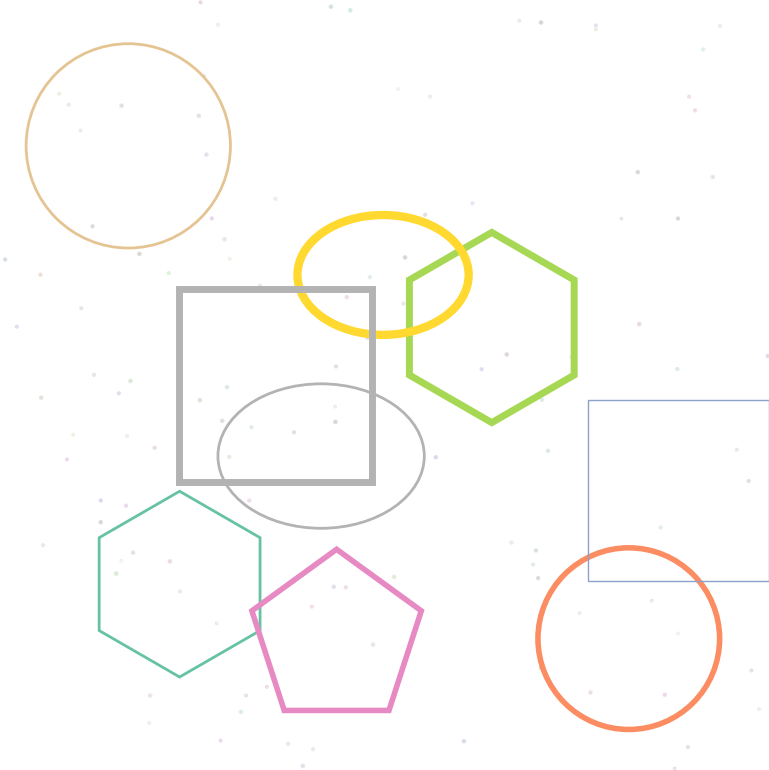[{"shape": "hexagon", "thickness": 1, "radius": 0.6, "center": [0.233, 0.241]}, {"shape": "circle", "thickness": 2, "radius": 0.59, "center": [0.817, 0.171]}, {"shape": "square", "thickness": 0.5, "radius": 0.59, "center": [0.881, 0.363]}, {"shape": "pentagon", "thickness": 2, "radius": 0.58, "center": [0.437, 0.171]}, {"shape": "hexagon", "thickness": 2.5, "radius": 0.62, "center": [0.639, 0.575]}, {"shape": "oval", "thickness": 3, "radius": 0.56, "center": [0.497, 0.643]}, {"shape": "circle", "thickness": 1, "radius": 0.66, "center": [0.167, 0.811]}, {"shape": "square", "thickness": 2.5, "radius": 0.63, "center": [0.358, 0.499]}, {"shape": "oval", "thickness": 1, "radius": 0.67, "center": [0.417, 0.408]}]